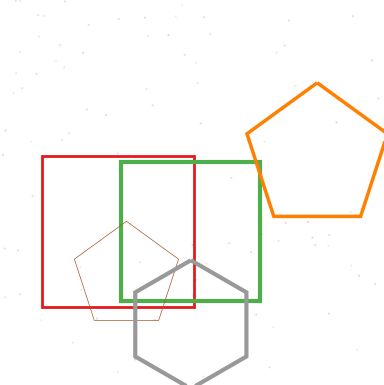[{"shape": "square", "thickness": 2, "radius": 0.98, "center": [0.306, 0.398]}, {"shape": "square", "thickness": 3, "radius": 0.9, "center": [0.494, 0.399]}, {"shape": "pentagon", "thickness": 2.5, "radius": 0.96, "center": [0.824, 0.593]}, {"shape": "pentagon", "thickness": 0.5, "radius": 0.71, "center": [0.329, 0.283]}, {"shape": "hexagon", "thickness": 3, "radius": 0.83, "center": [0.496, 0.157]}]